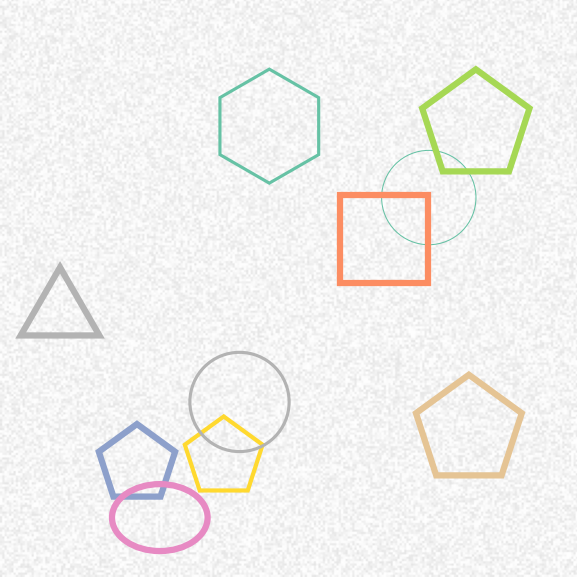[{"shape": "hexagon", "thickness": 1.5, "radius": 0.49, "center": [0.466, 0.781]}, {"shape": "circle", "thickness": 0.5, "radius": 0.41, "center": [0.742, 0.657]}, {"shape": "square", "thickness": 3, "radius": 0.38, "center": [0.665, 0.585]}, {"shape": "pentagon", "thickness": 3, "radius": 0.35, "center": [0.237, 0.195]}, {"shape": "oval", "thickness": 3, "radius": 0.41, "center": [0.277, 0.103]}, {"shape": "pentagon", "thickness": 3, "radius": 0.49, "center": [0.824, 0.781]}, {"shape": "pentagon", "thickness": 2, "radius": 0.35, "center": [0.387, 0.207]}, {"shape": "pentagon", "thickness": 3, "radius": 0.48, "center": [0.812, 0.254]}, {"shape": "circle", "thickness": 1.5, "radius": 0.43, "center": [0.415, 0.303]}, {"shape": "triangle", "thickness": 3, "radius": 0.39, "center": [0.104, 0.458]}]